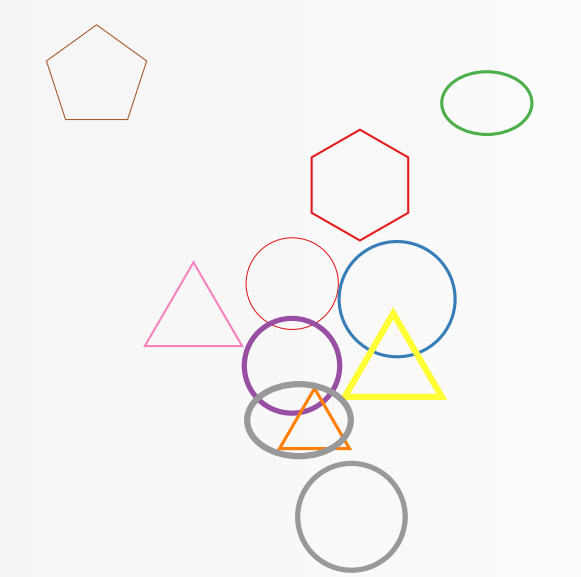[{"shape": "circle", "thickness": 0.5, "radius": 0.4, "center": [0.503, 0.508]}, {"shape": "hexagon", "thickness": 1, "radius": 0.48, "center": [0.619, 0.679]}, {"shape": "circle", "thickness": 1.5, "radius": 0.5, "center": [0.683, 0.481]}, {"shape": "oval", "thickness": 1.5, "radius": 0.39, "center": [0.838, 0.821]}, {"shape": "circle", "thickness": 2.5, "radius": 0.41, "center": [0.502, 0.366]}, {"shape": "triangle", "thickness": 1.5, "radius": 0.35, "center": [0.541, 0.257]}, {"shape": "triangle", "thickness": 3, "radius": 0.48, "center": [0.677, 0.36]}, {"shape": "pentagon", "thickness": 0.5, "radius": 0.45, "center": [0.166, 0.865]}, {"shape": "triangle", "thickness": 1, "radius": 0.48, "center": [0.333, 0.448]}, {"shape": "oval", "thickness": 3, "radius": 0.45, "center": [0.514, 0.272]}, {"shape": "circle", "thickness": 2.5, "radius": 0.46, "center": [0.605, 0.104]}]